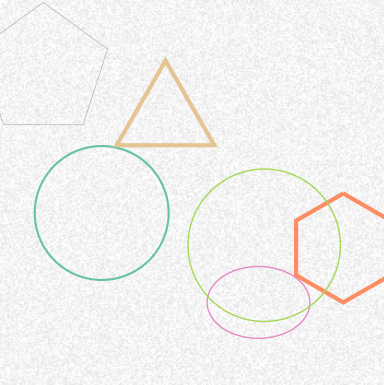[{"shape": "circle", "thickness": 1.5, "radius": 0.87, "center": [0.264, 0.447]}, {"shape": "hexagon", "thickness": 3, "radius": 0.71, "center": [0.892, 0.356]}, {"shape": "oval", "thickness": 1, "radius": 0.67, "center": [0.671, 0.215]}, {"shape": "circle", "thickness": 1, "radius": 0.99, "center": [0.686, 0.363]}, {"shape": "triangle", "thickness": 3, "radius": 0.73, "center": [0.43, 0.696]}, {"shape": "pentagon", "thickness": 0.5, "radius": 0.88, "center": [0.112, 0.818]}]